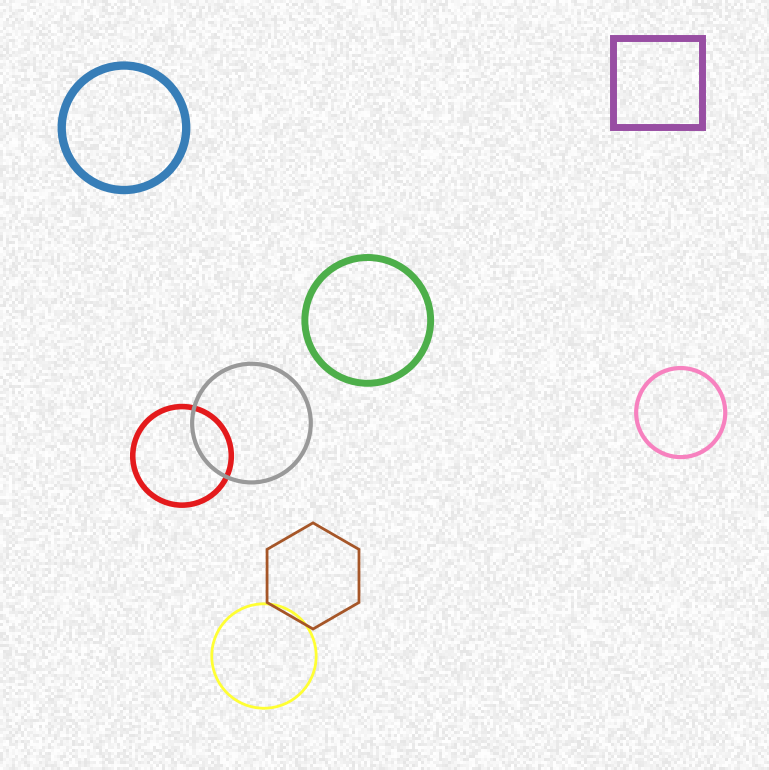[{"shape": "circle", "thickness": 2, "radius": 0.32, "center": [0.236, 0.408]}, {"shape": "circle", "thickness": 3, "radius": 0.4, "center": [0.161, 0.834]}, {"shape": "circle", "thickness": 2.5, "radius": 0.41, "center": [0.478, 0.584]}, {"shape": "square", "thickness": 2.5, "radius": 0.29, "center": [0.853, 0.893]}, {"shape": "circle", "thickness": 1, "radius": 0.34, "center": [0.343, 0.148]}, {"shape": "hexagon", "thickness": 1, "radius": 0.34, "center": [0.407, 0.252]}, {"shape": "circle", "thickness": 1.5, "radius": 0.29, "center": [0.884, 0.464]}, {"shape": "circle", "thickness": 1.5, "radius": 0.39, "center": [0.327, 0.451]}]